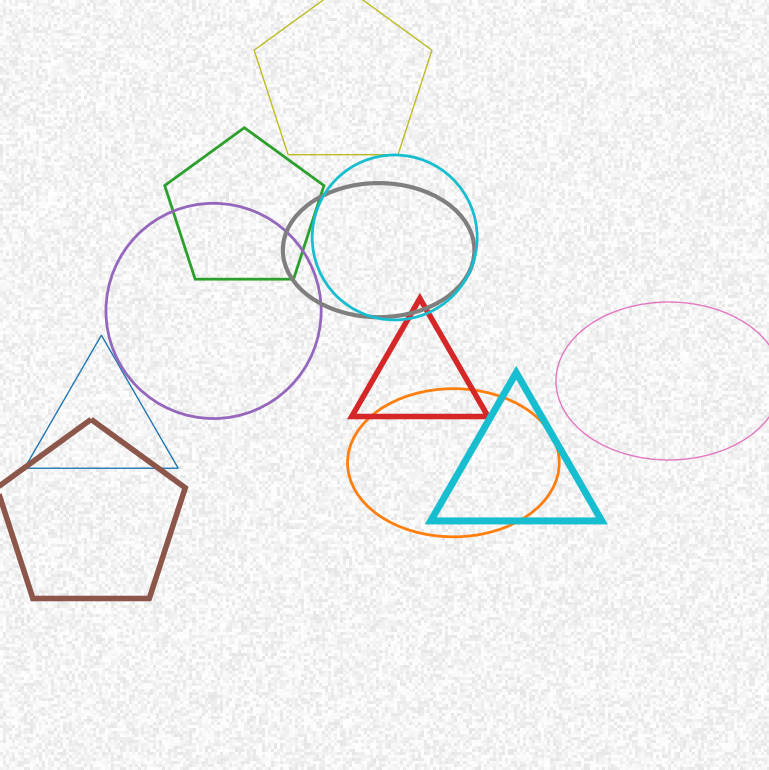[{"shape": "triangle", "thickness": 0.5, "radius": 0.58, "center": [0.132, 0.45]}, {"shape": "oval", "thickness": 1, "radius": 0.69, "center": [0.589, 0.399]}, {"shape": "pentagon", "thickness": 1, "radius": 0.54, "center": [0.317, 0.725]}, {"shape": "triangle", "thickness": 2, "radius": 0.51, "center": [0.545, 0.51]}, {"shape": "circle", "thickness": 1, "radius": 0.7, "center": [0.277, 0.596]}, {"shape": "pentagon", "thickness": 2, "radius": 0.64, "center": [0.118, 0.327]}, {"shape": "oval", "thickness": 0.5, "radius": 0.73, "center": [0.869, 0.505]}, {"shape": "oval", "thickness": 1.5, "radius": 0.62, "center": [0.492, 0.675]}, {"shape": "pentagon", "thickness": 0.5, "radius": 0.61, "center": [0.446, 0.897]}, {"shape": "circle", "thickness": 1, "radius": 0.54, "center": [0.513, 0.692]}, {"shape": "triangle", "thickness": 2.5, "radius": 0.64, "center": [0.67, 0.388]}]